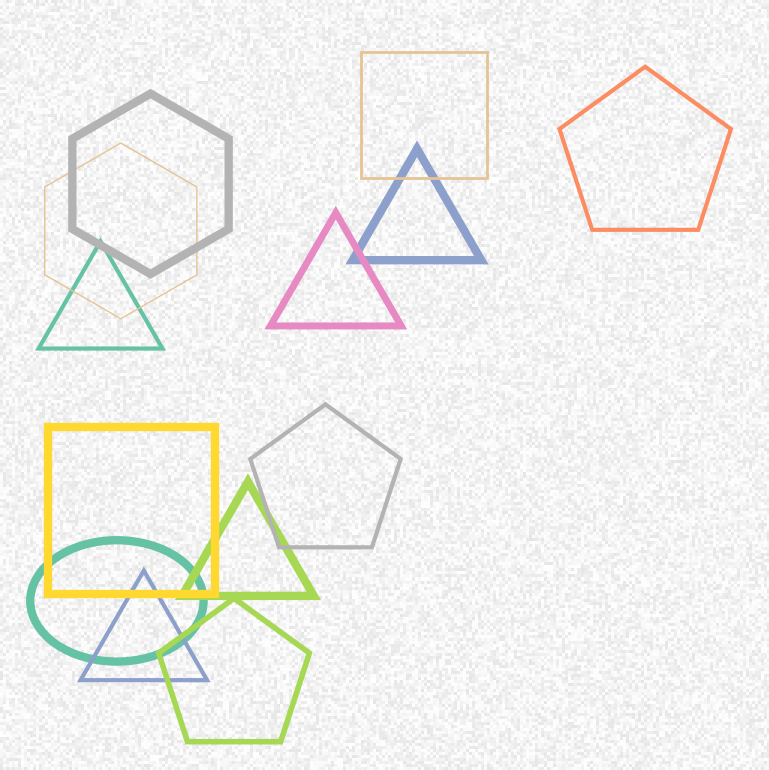[{"shape": "triangle", "thickness": 1.5, "radius": 0.46, "center": [0.131, 0.594]}, {"shape": "oval", "thickness": 3, "radius": 0.56, "center": [0.152, 0.22]}, {"shape": "pentagon", "thickness": 1.5, "radius": 0.59, "center": [0.838, 0.796]}, {"shape": "triangle", "thickness": 1.5, "radius": 0.47, "center": [0.187, 0.164]}, {"shape": "triangle", "thickness": 3, "radius": 0.48, "center": [0.542, 0.71]}, {"shape": "triangle", "thickness": 2.5, "radius": 0.49, "center": [0.436, 0.626]}, {"shape": "triangle", "thickness": 3, "radius": 0.49, "center": [0.322, 0.276]}, {"shape": "pentagon", "thickness": 2, "radius": 0.51, "center": [0.304, 0.12]}, {"shape": "square", "thickness": 3, "radius": 0.54, "center": [0.171, 0.337]}, {"shape": "hexagon", "thickness": 0.5, "radius": 0.57, "center": [0.157, 0.7]}, {"shape": "square", "thickness": 1, "radius": 0.41, "center": [0.551, 0.851]}, {"shape": "pentagon", "thickness": 1.5, "radius": 0.51, "center": [0.423, 0.372]}, {"shape": "hexagon", "thickness": 3, "radius": 0.59, "center": [0.195, 0.761]}]